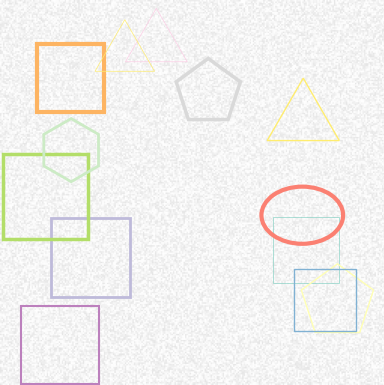[{"shape": "square", "thickness": 0.5, "radius": 0.43, "center": [0.794, 0.35]}, {"shape": "pentagon", "thickness": 1, "radius": 0.49, "center": [0.876, 0.216]}, {"shape": "square", "thickness": 2, "radius": 0.51, "center": [0.236, 0.332]}, {"shape": "oval", "thickness": 3, "radius": 0.53, "center": [0.785, 0.441]}, {"shape": "square", "thickness": 1, "radius": 0.4, "center": [0.843, 0.222]}, {"shape": "square", "thickness": 3, "radius": 0.44, "center": [0.183, 0.797]}, {"shape": "square", "thickness": 2.5, "radius": 0.55, "center": [0.118, 0.489]}, {"shape": "triangle", "thickness": 0.5, "radius": 0.46, "center": [0.406, 0.886]}, {"shape": "pentagon", "thickness": 2.5, "radius": 0.44, "center": [0.541, 0.76]}, {"shape": "square", "thickness": 1.5, "radius": 0.5, "center": [0.156, 0.104]}, {"shape": "hexagon", "thickness": 2, "radius": 0.41, "center": [0.185, 0.61]}, {"shape": "triangle", "thickness": 1, "radius": 0.54, "center": [0.788, 0.689]}, {"shape": "triangle", "thickness": 0.5, "radius": 0.45, "center": [0.324, 0.86]}]